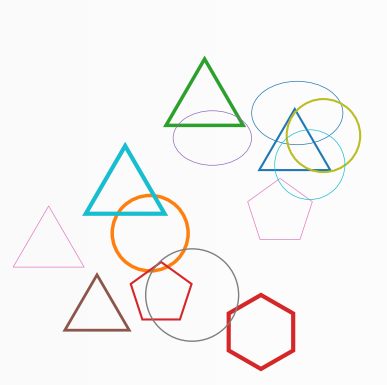[{"shape": "triangle", "thickness": 1.5, "radius": 0.53, "center": [0.761, 0.611]}, {"shape": "oval", "thickness": 0.5, "radius": 0.59, "center": [0.767, 0.706]}, {"shape": "circle", "thickness": 2.5, "radius": 0.49, "center": [0.388, 0.394]}, {"shape": "triangle", "thickness": 2.5, "radius": 0.57, "center": [0.528, 0.732]}, {"shape": "hexagon", "thickness": 3, "radius": 0.48, "center": [0.673, 0.138]}, {"shape": "pentagon", "thickness": 1.5, "radius": 0.41, "center": [0.416, 0.237]}, {"shape": "oval", "thickness": 0.5, "radius": 0.51, "center": [0.548, 0.641]}, {"shape": "triangle", "thickness": 2, "radius": 0.48, "center": [0.25, 0.19]}, {"shape": "pentagon", "thickness": 0.5, "radius": 0.44, "center": [0.723, 0.449]}, {"shape": "triangle", "thickness": 0.5, "radius": 0.53, "center": [0.126, 0.359]}, {"shape": "circle", "thickness": 1, "radius": 0.6, "center": [0.496, 0.234]}, {"shape": "circle", "thickness": 1.5, "radius": 0.47, "center": [0.835, 0.648]}, {"shape": "triangle", "thickness": 3, "radius": 0.59, "center": [0.323, 0.504]}, {"shape": "circle", "thickness": 0.5, "radius": 0.45, "center": [0.8, 0.572]}]